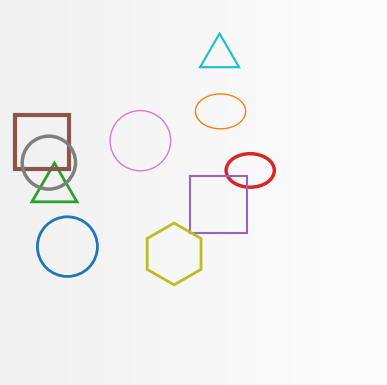[{"shape": "circle", "thickness": 2, "radius": 0.39, "center": [0.174, 0.359]}, {"shape": "oval", "thickness": 1, "radius": 0.32, "center": [0.569, 0.711]}, {"shape": "triangle", "thickness": 2, "radius": 0.34, "center": [0.141, 0.509]}, {"shape": "oval", "thickness": 2.5, "radius": 0.31, "center": [0.646, 0.557]}, {"shape": "square", "thickness": 1.5, "radius": 0.37, "center": [0.564, 0.468]}, {"shape": "square", "thickness": 3, "radius": 0.35, "center": [0.109, 0.631]}, {"shape": "circle", "thickness": 1, "radius": 0.39, "center": [0.362, 0.635]}, {"shape": "circle", "thickness": 2.5, "radius": 0.34, "center": [0.126, 0.578]}, {"shape": "hexagon", "thickness": 2, "radius": 0.4, "center": [0.449, 0.34]}, {"shape": "triangle", "thickness": 1.5, "radius": 0.29, "center": [0.567, 0.855]}]